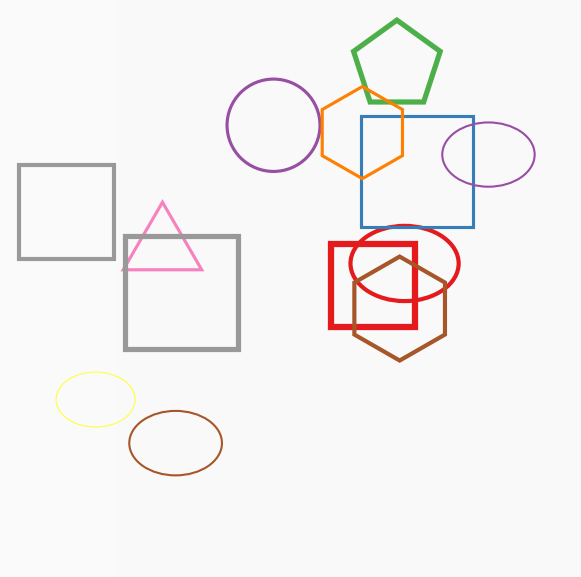[{"shape": "oval", "thickness": 2, "radius": 0.47, "center": [0.696, 0.543]}, {"shape": "square", "thickness": 3, "radius": 0.36, "center": [0.642, 0.505]}, {"shape": "square", "thickness": 1.5, "radius": 0.48, "center": [0.717, 0.702]}, {"shape": "pentagon", "thickness": 2.5, "radius": 0.39, "center": [0.683, 0.886]}, {"shape": "circle", "thickness": 1.5, "radius": 0.4, "center": [0.471, 0.782]}, {"shape": "oval", "thickness": 1, "radius": 0.4, "center": [0.84, 0.731]}, {"shape": "hexagon", "thickness": 1.5, "radius": 0.4, "center": [0.623, 0.77]}, {"shape": "oval", "thickness": 0.5, "radius": 0.34, "center": [0.164, 0.307]}, {"shape": "hexagon", "thickness": 2, "radius": 0.45, "center": [0.688, 0.465]}, {"shape": "oval", "thickness": 1, "radius": 0.4, "center": [0.302, 0.232]}, {"shape": "triangle", "thickness": 1.5, "radius": 0.39, "center": [0.28, 0.571]}, {"shape": "square", "thickness": 2, "radius": 0.41, "center": [0.114, 0.632]}, {"shape": "square", "thickness": 2.5, "radius": 0.49, "center": [0.312, 0.492]}]